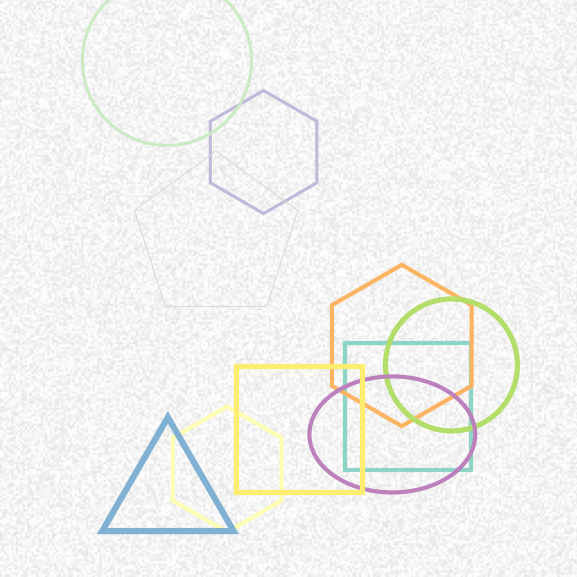[{"shape": "square", "thickness": 2, "radius": 0.55, "center": [0.706, 0.295]}, {"shape": "hexagon", "thickness": 2, "radius": 0.54, "center": [0.393, 0.187]}, {"shape": "hexagon", "thickness": 1.5, "radius": 0.53, "center": [0.456, 0.736]}, {"shape": "triangle", "thickness": 3, "radius": 0.66, "center": [0.291, 0.145]}, {"shape": "hexagon", "thickness": 2, "radius": 0.7, "center": [0.696, 0.401]}, {"shape": "circle", "thickness": 2.5, "radius": 0.57, "center": [0.782, 0.367]}, {"shape": "pentagon", "thickness": 0.5, "radius": 0.74, "center": [0.374, 0.589]}, {"shape": "oval", "thickness": 2, "radius": 0.72, "center": [0.679, 0.247]}, {"shape": "circle", "thickness": 1.5, "radius": 0.73, "center": [0.289, 0.894]}, {"shape": "square", "thickness": 2.5, "radius": 0.54, "center": [0.518, 0.256]}]